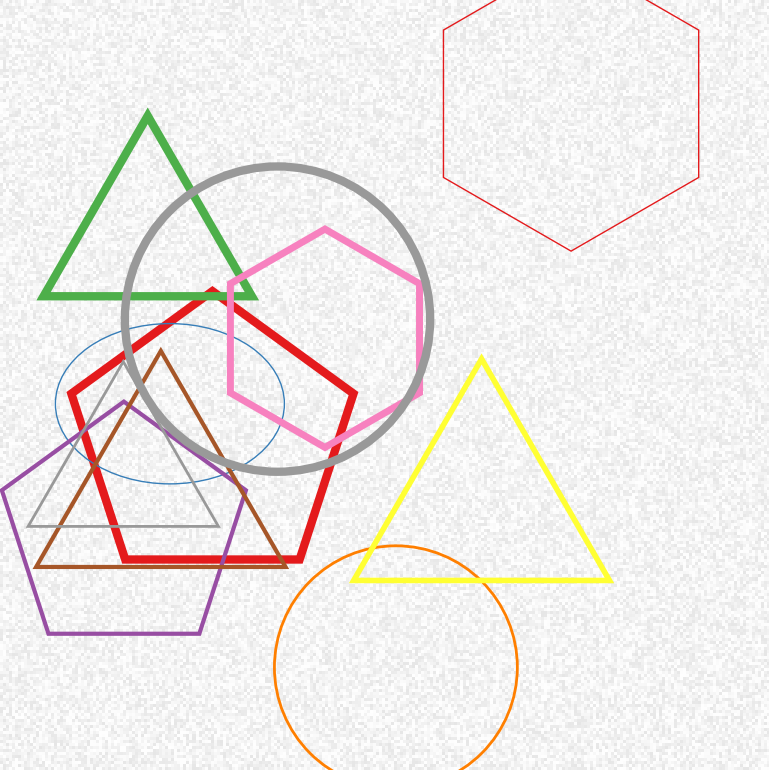[{"shape": "hexagon", "thickness": 0.5, "radius": 0.96, "center": [0.742, 0.865]}, {"shape": "pentagon", "thickness": 3, "radius": 0.96, "center": [0.276, 0.429]}, {"shape": "oval", "thickness": 0.5, "radius": 0.74, "center": [0.221, 0.476]}, {"shape": "triangle", "thickness": 3, "radius": 0.78, "center": [0.192, 0.693]}, {"shape": "pentagon", "thickness": 1.5, "radius": 0.83, "center": [0.161, 0.312]}, {"shape": "circle", "thickness": 1, "radius": 0.79, "center": [0.514, 0.133]}, {"shape": "triangle", "thickness": 2, "radius": 0.96, "center": [0.625, 0.342]}, {"shape": "triangle", "thickness": 1.5, "radius": 0.94, "center": [0.209, 0.357]}, {"shape": "hexagon", "thickness": 2.5, "radius": 0.71, "center": [0.422, 0.561]}, {"shape": "triangle", "thickness": 1, "radius": 0.71, "center": [0.16, 0.388]}, {"shape": "circle", "thickness": 3, "radius": 0.99, "center": [0.36, 0.586]}]